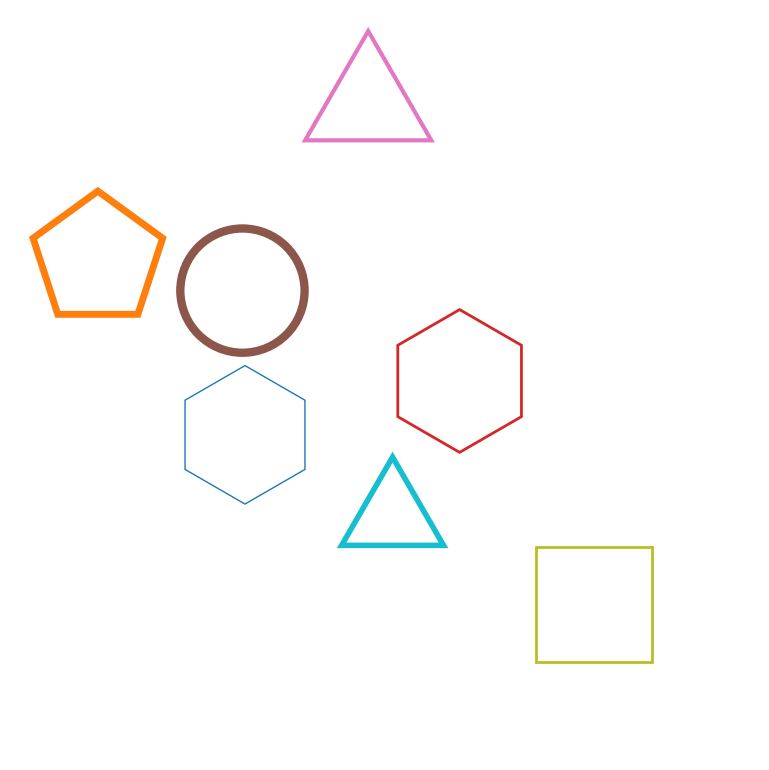[{"shape": "hexagon", "thickness": 0.5, "radius": 0.45, "center": [0.318, 0.435]}, {"shape": "pentagon", "thickness": 2.5, "radius": 0.44, "center": [0.127, 0.663]}, {"shape": "hexagon", "thickness": 1, "radius": 0.46, "center": [0.597, 0.505]}, {"shape": "circle", "thickness": 3, "radius": 0.4, "center": [0.315, 0.623]}, {"shape": "triangle", "thickness": 1.5, "radius": 0.47, "center": [0.478, 0.865]}, {"shape": "square", "thickness": 1, "radius": 0.38, "center": [0.771, 0.215]}, {"shape": "triangle", "thickness": 2, "radius": 0.38, "center": [0.51, 0.33]}]